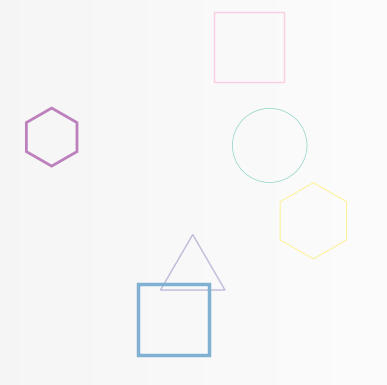[{"shape": "circle", "thickness": 0.5, "radius": 0.48, "center": [0.696, 0.622]}, {"shape": "triangle", "thickness": 1, "radius": 0.48, "center": [0.497, 0.295]}, {"shape": "square", "thickness": 2.5, "radius": 0.46, "center": [0.448, 0.171]}, {"shape": "square", "thickness": 1, "radius": 0.45, "center": [0.643, 0.878]}, {"shape": "hexagon", "thickness": 2, "radius": 0.38, "center": [0.133, 0.644]}, {"shape": "hexagon", "thickness": 0.5, "radius": 0.5, "center": [0.809, 0.426]}]